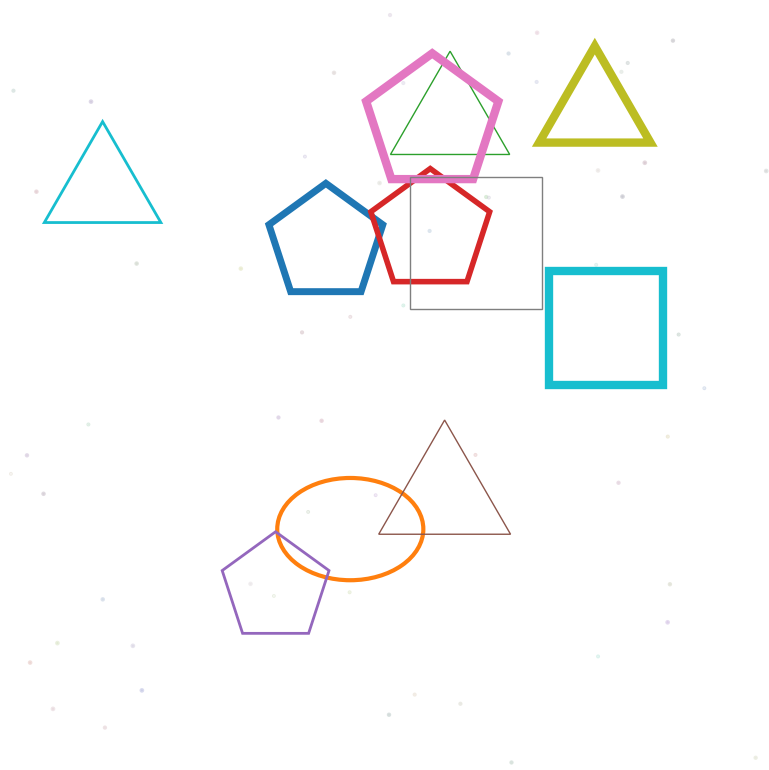[{"shape": "pentagon", "thickness": 2.5, "radius": 0.39, "center": [0.423, 0.684]}, {"shape": "oval", "thickness": 1.5, "radius": 0.47, "center": [0.455, 0.313]}, {"shape": "triangle", "thickness": 0.5, "radius": 0.45, "center": [0.585, 0.844]}, {"shape": "pentagon", "thickness": 2, "radius": 0.41, "center": [0.559, 0.7]}, {"shape": "pentagon", "thickness": 1, "radius": 0.36, "center": [0.358, 0.236]}, {"shape": "triangle", "thickness": 0.5, "radius": 0.49, "center": [0.577, 0.356]}, {"shape": "pentagon", "thickness": 3, "radius": 0.45, "center": [0.561, 0.84]}, {"shape": "square", "thickness": 0.5, "radius": 0.43, "center": [0.618, 0.685]}, {"shape": "triangle", "thickness": 3, "radius": 0.42, "center": [0.772, 0.857]}, {"shape": "triangle", "thickness": 1, "radius": 0.44, "center": [0.133, 0.755]}, {"shape": "square", "thickness": 3, "radius": 0.37, "center": [0.787, 0.574]}]